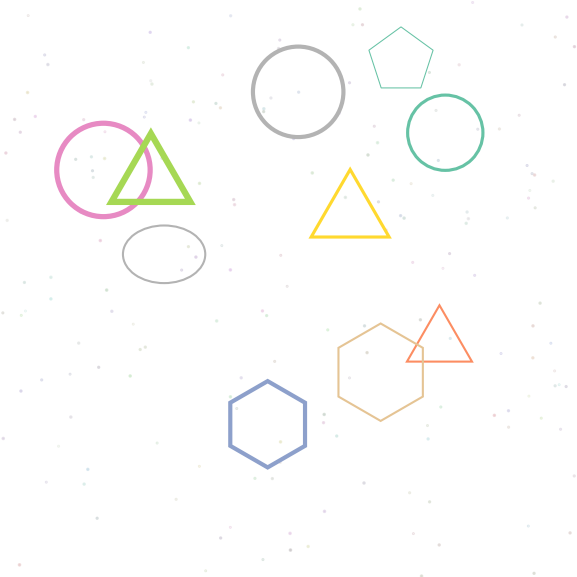[{"shape": "circle", "thickness": 1.5, "radius": 0.33, "center": [0.771, 0.769]}, {"shape": "pentagon", "thickness": 0.5, "radius": 0.29, "center": [0.694, 0.894]}, {"shape": "triangle", "thickness": 1, "radius": 0.33, "center": [0.761, 0.405]}, {"shape": "hexagon", "thickness": 2, "radius": 0.37, "center": [0.463, 0.264]}, {"shape": "circle", "thickness": 2.5, "radius": 0.4, "center": [0.179, 0.705]}, {"shape": "triangle", "thickness": 3, "radius": 0.39, "center": [0.261, 0.689]}, {"shape": "triangle", "thickness": 1.5, "radius": 0.39, "center": [0.606, 0.628]}, {"shape": "hexagon", "thickness": 1, "radius": 0.42, "center": [0.659, 0.355]}, {"shape": "oval", "thickness": 1, "radius": 0.36, "center": [0.284, 0.559]}, {"shape": "circle", "thickness": 2, "radius": 0.39, "center": [0.516, 0.84]}]